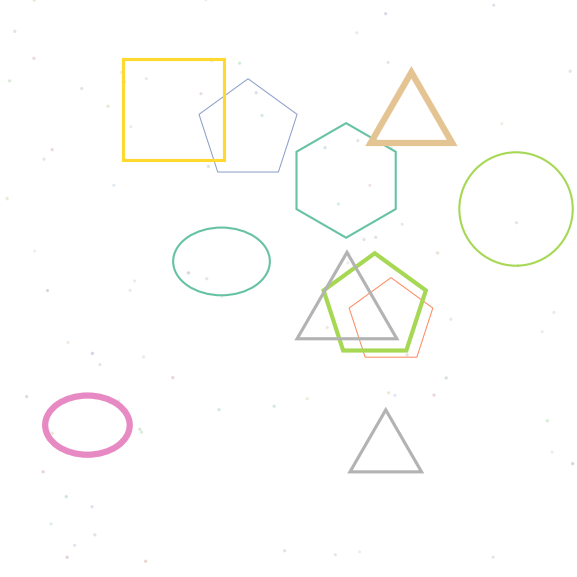[{"shape": "hexagon", "thickness": 1, "radius": 0.5, "center": [0.599, 0.687]}, {"shape": "oval", "thickness": 1, "radius": 0.42, "center": [0.384, 0.546]}, {"shape": "pentagon", "thickness": 0.5, "radius": 0.38, "center": [0.677, 0.442]}, {"shape": "pentagon", "thickness": 0.5, "radius": 0.45, "center": [0.43, 0.773]}, {"shape": "oval", "thickness": 3, "radius": 0.37, "center": [0.151, 0.263]}, {"shape": "pentagon", "thickness": 2, "radius": 0.47, "center": [0.649, 0.468]}, {"shape": "circle", "thickness": 1, "radius": 0.49, "center": [0.894, 0.637]}, {"shape": "square", "thickness": 1.5, "radius": 0.44, "center": [0.301, 0.809]}, {"shape": "triangle", "thickness": 3, "radius": 0.41, "center": [0.712, 0.792]}, {"shape": "triangle", "thickness": 1.5, "radius": 0.36, "center": [0.668, 0.218]}, {"shape": "triangle", "thickness": 1.5, "radius": 0.5, "center": [0.601, 0.462]}]